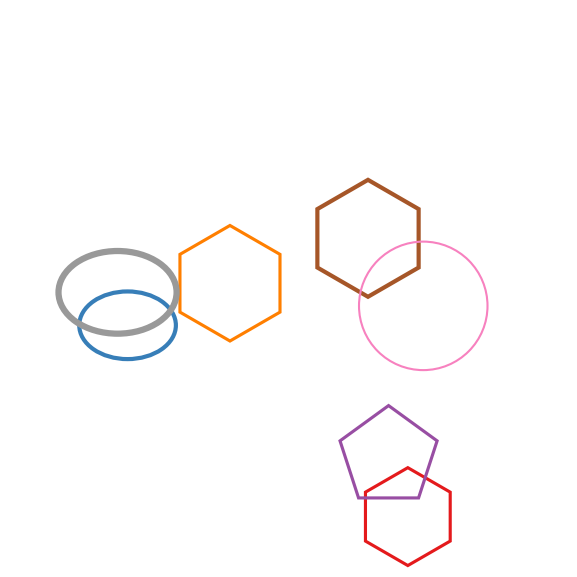[{"shape": "hexagon", "thickness": 1.5, "radius": 0.42, "center": [0.706, 0.105]}, {"shape": "oval", "thickness": 2, "radius": 0.42, "center": [0.221, 0.436]}, {"shape": "pentagon", "thickness": 1.5, "radius": 0.44, "center": [0.673, 0.208]}, {"shape": "hexagon", "thickness": 1.5, "radius": 0.5, "center": [0.398, 0.509]}, {"shape": "hexagon", "thickness": 2, "radius": 0.51, "center": [0.637, 0.586]}, {"shape": "circle", "thickness": 1, "radius": 0.56, "center": [0.733, 0.469]}, {"shape": "oval", "thickness": 3, "radius": 0.51, "center": [0.204, 0.493]}]